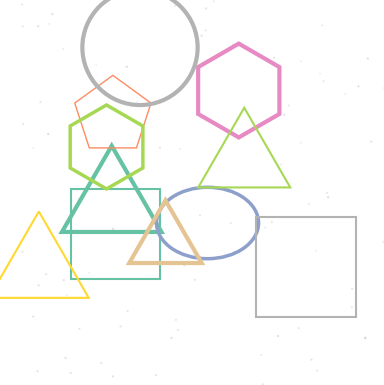[{"shape": "square", "thickness": 1.5, "radius": 0.58, "center": [0.3, 0.393]}, {"shape": "triangle", "thickness": 3, "radius": 0.75, "center": [0.29, 0.472]}, {"shape": "pentagon", "thickness": 1, "radius": 0.52, "center": [0.293, 0.7]}, {"shape": "oval", "thickness": 2.5, "radius": 0.66, "center": [0.539, 0.421]}, {"shape": "hexagon", "thickness": 3, "radius": 0.61, "center": [0.62, 0.765]}, {"shape": "hexagon", "thickness": 2.5, "radius": 0.55, "center": [0.277, 0.618]}, {"shape": "triangle", "thickness": 1.5, "radius": 0.69, "center": [0.634, 0.582]}, {"shape": "triangle", "thickness": 1.5, "radius": 0.75, "center": [0.101, 0.301]}, {"shape": "triangle", "thickness": 3, "radius": 0.54, "center": [0.43, 0.371]}, {"shape": "circle", "thickness": 3, "radius": 0.75, "center": [0.364, 0.877]}, {"shape": "square", "thickness": 1.5, "radius": 0.65, "center": [0.796, 0.306]}]